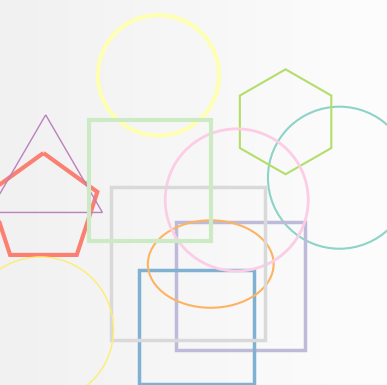[{"shape": "circle", "thickness": 1.5, "radius": 0.92, "center": [0.876, 0.538]}, {"shape": "circle", "thickness": 3, "radius": 0.78, "center": [0.409, 0.804]}, {"shape": "square", "thickness": 2.5, "radius": 0.83, "center": [0.62, 0.257]}, {"shape": "pentagon", "thickness": 3, "radius": 0.73, "center": [0.112, 0.456]}, {"shape": "square", "thickness": 2.5, "radius": 0.74, "center": [0.507, 0.15]}, {"shape": "oval", "thickness": 1.5, "radius": 0.81, "center": [0.544, 0.314]}, {"shape": "hexagon", "thickness": 1.5, "radius": 0.68, "center": [0.737, 0.684]}, {"shape": "circle", "thickness": 2, "radius": 0.92, "center": [0.611, 0.481]}, {"shape": "square", "thickness": 2.5, "radius": 0.99, "center": [0.485, 0.315]}, {"shape": "triangle", "thickness": 1, "radius": 0.85, "center": [0.118, 0.533]}, {"shape": "square", "thickness": 3, "radius": 0.79, "center": [0.386, 0.531]}, {"shape": "circle", "thickness": 1, "radius": 0.94, "center": [0.104, 0.144]}]